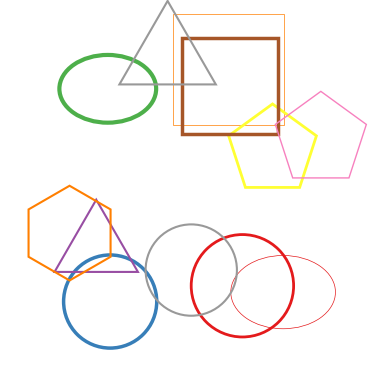[{"shape": "circle", "thickness": 2, "radius": 0.66, "center": [0.63, 0.258]}, {"shape": "oval", "thickness": 0.5, "radius": 0.68, "center": [0.735, 0.241]}, {"shape": "circle", "thickness": 2.5, "radius": 0.6, "center": [0.286, 0.217]}, {"shape": "oval", "thickness": 3, "radius": 0.63, "center": [0.28, 0.769]}, {"shape": "triangle", "thickness": 1.5, "radius": 0.63, "center": [0.25, 0.356]}, {"shape": "square", "thickness": 0.5, "radius": 0.72, "center": [0.594, 0.819]}, {"shape": "hexagon", "thickness": 1.5, "radius": 0.61, "center": [0.181, 0.395]}, {"shape": "pentagon", "thickness": 2, "radius": 0.6, "center": [0.708, 0.61]}, {"shape": "square", "thickness": 2.5, "radius": 0.62, "center": [0.598, 0.777]}, {"shape": "pentagon", "thickness": 1, "radius": 0.62, "center": [0.833, 0.638]}, {"shape": "triangle", "thickness": 1.5, "radius": 0.72, "center": [0.435, 0.853]}, {"shape": "circle", "thickness": 1.5, "radius": 0.59, "center": [0.497, 0.299]}]